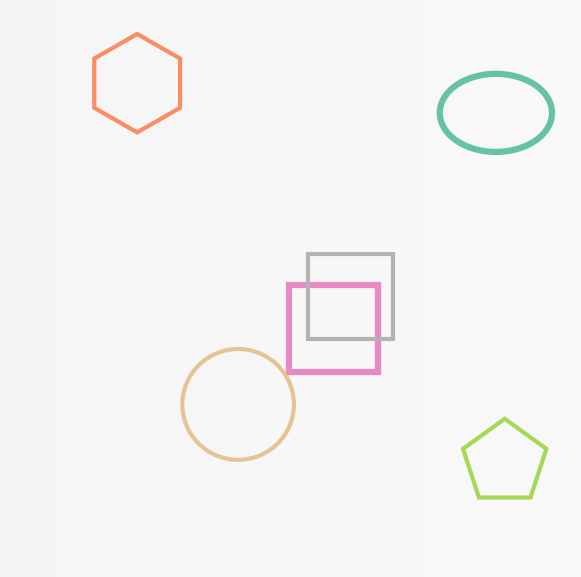[{"shape": "oval", "thickness": 3, "radius": 0.48, "center": [0.853, 0.804]}, {"shape": "hexagon", "thickness": 2, "radius": 0.43, "center": [0.236, 0.855]}, {"shape": "square", "thickness": 3, "radius": 0.38, "center": [0.574, 0.43]}, {"shape": "pentagon", "thickness": 2, "radius": 0.38, "center": [0.868, 0.199]}, {"shape": "circle", "thickness": 2, "radius": 0.48, "center": [0.41, 0.299]}, {"shape": "square", "thickness": 2, "radius": 0.37, "center": [0.603, 0.485]}]